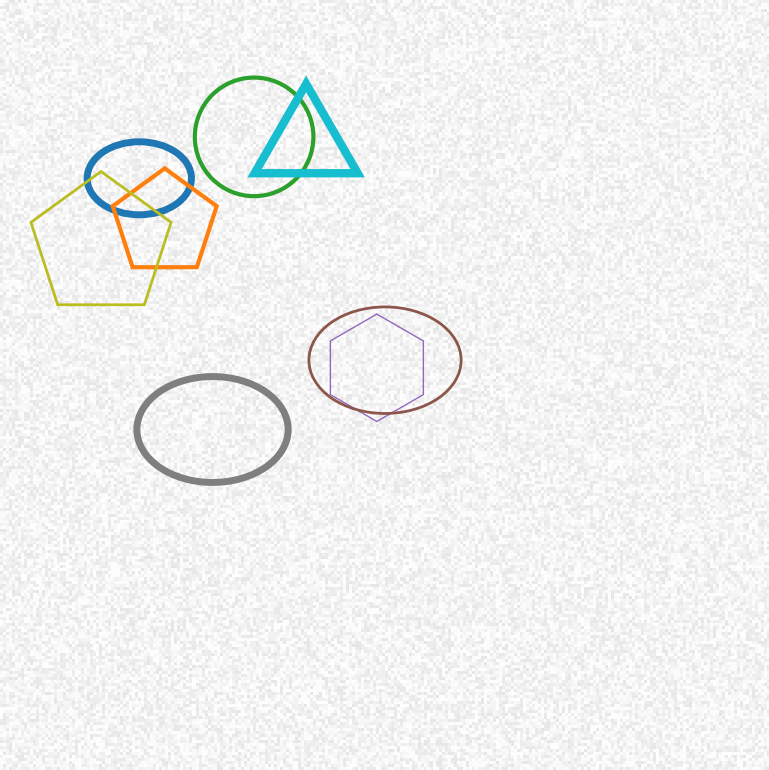[{"shape": "oval", "thickness": 2.5, "radius": 0.34, "center": [0.181, 0.768]}, {"shape": "pentagon", "thickness": 1.5, "radius": 0.35, "center": [0.214, 0.71]}, {"shape": "circle", "thickness": 1.5, "radius": 0.39, "center": [0.33, 0.822]}, {"shape": "hexagon", "thickness": 0.5, "radius": 0.35, "center": [0.489, 0.522]}, {"shape": "oval", "thickness": 1, "radius": 0.49, "center": [0.5, 0.532]}, {"shape": "oval", "thickness": 2.5, "radius": 0.49, "center": [0.276, 0.442]}, {"shape": "pentagon", "thickness": 1, "radius": 0.48, "center": [0.131, 0.682]}, {"shape": "triangle", "thickness": 3, "radius": 0.39, "center": [0.398, 0.814]}]